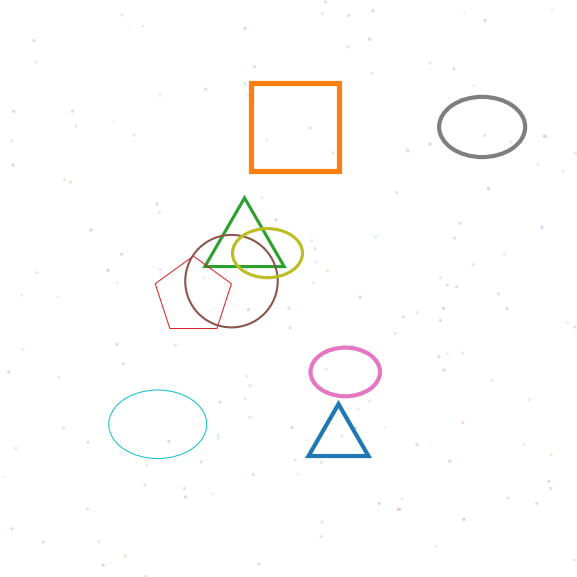[{"shape": "triangle", "thickness": 2, "radius": 0.3, "center": [0.586, 0.239]}, {"shape": "square", "thickness": 2.5, "radius": 0.38, "center": [0.511, 0.779]}, {"shape": "triangle", "thickness": 1.5, "radius": 0.4, "center": [0.423, 0.577]}, {"shape": "pentagon", "thickness": 0.5, "radius": 0.35, "center": [0.335, 0.486]}, {"shape": "circle", "thickness": 1, "radius": 0.4, "center": [0.401, 0.512]}, {"shape": "oval", "thickness": 2, "radius": 0.3, "center": [0.598, 0.355]}, {"shape": "oval", "thickness": 2, "radius": 0.37, "center": [0.835, 0.779]}, {"shape": "oval", "thickness": 1.5, "radius": 0.3, "center": [0.463, 0.561]}, {"shape": "oval", "thickness": 0.5, "radius": 0.42, "center": [0.273, 0.264]}]